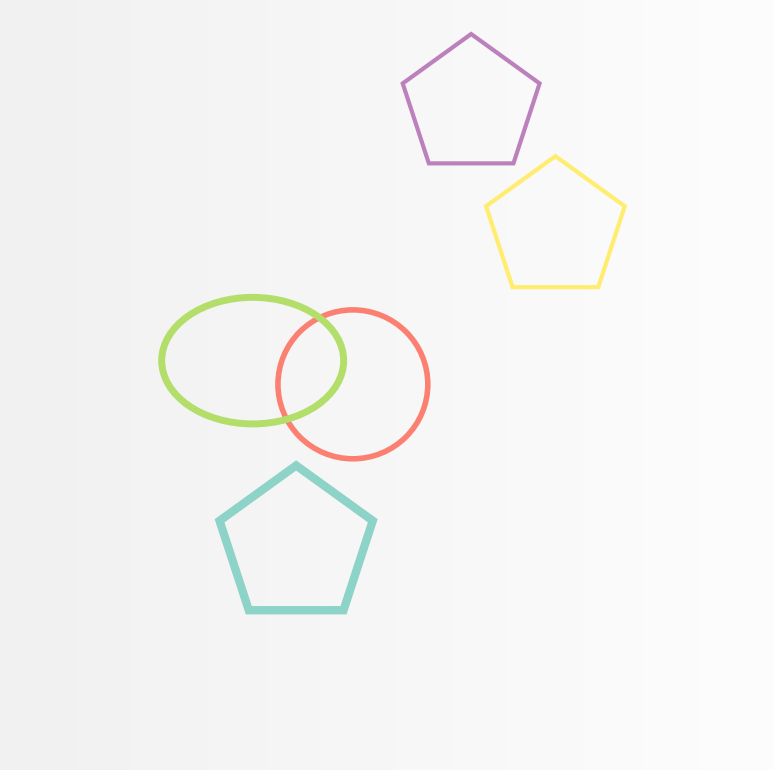[{"shape": "pentagon", "thickness": 3, "radius": 0.52, "center": [0.382, 0.292]}, {"shape": "circle", "thickness": 2, "radius": 0.48, "center": [0.455, 0.501]}, {"shape": "oval", "thickness": 2.5, "radius": 0.59, "center": [0.326, 0.532]}, {"shape": "pentagon", "thickness": 1.5, "radius": 0.46, "center": [0.608, 0.863]}, {"shape": "pentagon", "thickness": 1.5, "radius": 0.47, "center": [0.717, 0.703]}]